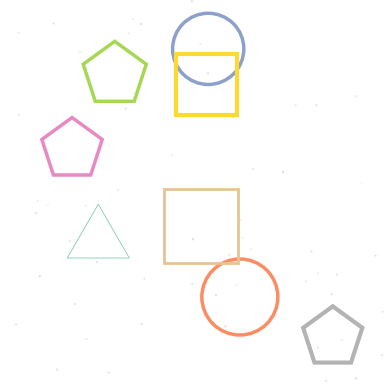[{"shape": "triangle", "thickness": 0.5, "radius": 0.47, "center": [0.255, 0.376]}, {"shape": "circle", "thickness": 2.5, "radius": 0.49, "center": [0.623, 0.229]}, {"shape": "circle", "thickness": 2.5, "radius": 0.46, "center": [0.541, 0.873]}, {"shape": "pentagon", "thickness": 2.5, "radius": 0.41, "center": [0.187, 0.612]}, {"shape": "pentagon", "thickness": 2.5, "radius": 0.43, "center": [0.298, 0.807]}, {"shape": "square", "thickness": 3, "radius": 0.4, "center": [0.537, 0.779]}, {"shape": "square", "thickness": 2, "radius": 0.48, "center": [0.521, 0.414]}, {"shape": "pentagon", "thickness": 3, "radius": 0.4, "center": [0.864, 0.124]}]